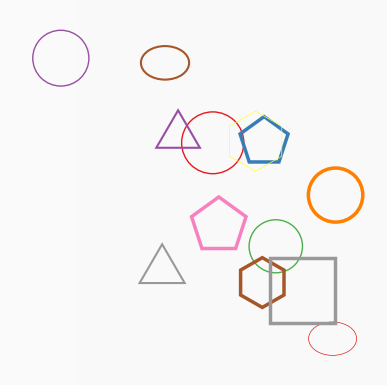[{"shape": "oval", "thickness": 0.5, "radius": 0.31, "center": [0.858, 0.12]}, {"shape": "circle", "thickness": 1, "radius": 0.4, "center": [0.549, 0.629]}, {"shape": "pentagon", "thickness": 2.5, "radius": 0.33, "center": [0.681, 0.632]}, {"shape": "circle", "thickness": 1, "radius": 0.34, "center": [0.712, 0.36]}, {"shape": "circle", "thickness": 1, "radius": 0.36, "center": [0.157, 0.849]}, {"shape": "triangle", "thickness": 1.5, "radius": 0.32, "center": [0.46, 0.649]}, {"shape": "circle", "thickness": 2.5, "radius": 0.35, "center": [0.866, 0.493]}, {"shape": "hexagon", "thickness": 0.5, "radius": 0.39, "center": [0.66, 0.633]}, {"shape": "hexagon", "thickness": 2.5, "radius": 0.32, "center": [0.677, 0.266]}, {"shape": "oval", "thickness": 1.5, "radius": 0.31, "center": [0.426, 0.837]}, {"shape": "pentagon", "thickness": 2.5, "radius": 0.37, "center": [0.565, 0.414]}, {"shape": "triangle", "thickness": 1.5, "radius": 0.34, "center": [0.418, 0.298]}, {"shape": "square", "thickness": 2.5, "radius": 0.42, "center": [0.781, 0.245]}]